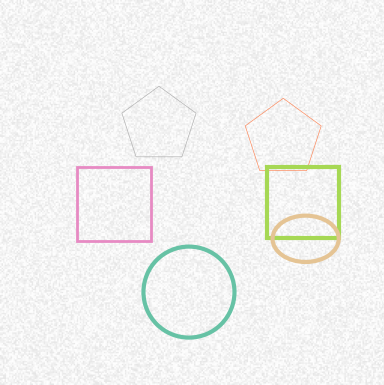[{"shape": "circle", "thickness": 3, "radius": 0.59, "center": [0.491, 0.241]}, {"shape": "pentagon", "thickness": 0.5, "radius": 0.52, "center": [0.736, 0.641]}, {"shape": "square", "thickness": 2, "radius": 0.48, "center": [0.295, 0.471]}, {"shape": "square", "thickness": 3, "radius": 0.47, "center": [0.786, 0.474]}, {"shape": "oval", "thickness": 3, "radius": 0.43, "center": [0.794, 0.38]}, {"shape": "pentagon", "thickness": 0.5, "radius": 0.51, "center": [0.413, 0.675]}]